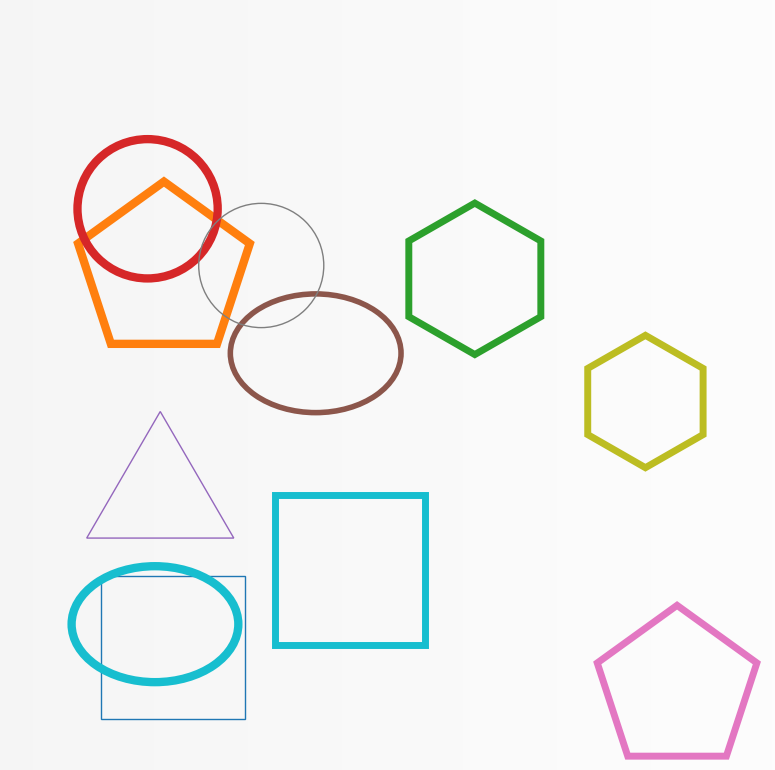[{"shape": "square", "thickness": 0.5, "radius": 0.46, "center": [0.223, 0.159]}, {"shape": "pentagon", "thickness": 3, "radius": 0.58, "center": [0.212, 0.648]}, {"shape": "hexagon", "thickness": 2.5, "radius": 0.49, "center": [0.613, 0.638]}, {"shape": "circle", "thickness": 3, "radius": 0.45, "center": [0.19, 0.729]}, {"shape": "triangle", "thickness": 0.5, "radius": 0.55, "center": [0.207, 0.356]}, {"shape": "oval", "thickness": 2, "radius": 0.55, "center": [0.407, 0.541]}, {"shape": "pentagon", "thickness": 2.5, "radius": 0.54, "center": [0.874, 0.106]}, {"shape": "circle", "thickness": 0.5, "radius": 0.4, "center": [0.337, 0.655]}, {"shape": "hexagon", "thickness": 2.5, "radius": 0.43, "center": [0.833, 0.479]}, {"shape": "oval", "thickness": 3, "radius": 0.54, "center": [0.2, 0.189]}, {"shape": "square", "thickness": 2.5, "radius": 0.48, "center": [0.452, 0.26]}]